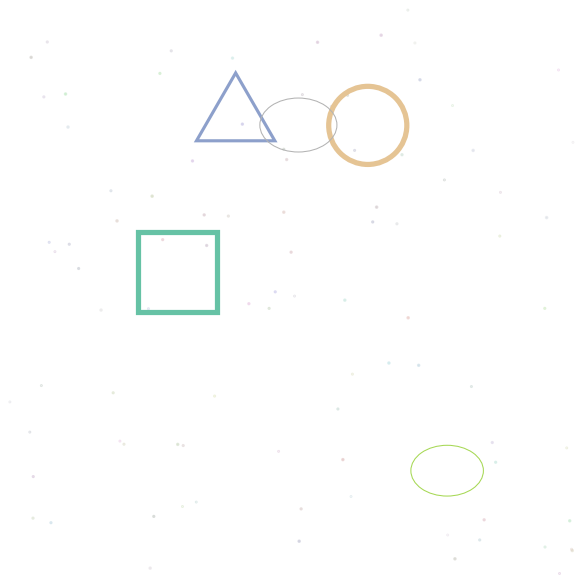[{"shape": "square", "thickness": 2.5, "radius": 0.34, "center": [0.308, 0.528]}, {"shape": "triangle", "thickness": 1.5, "radius": 0.39, "center": [0.408, 0.795]}, {"shape": "oval", "thickness": 0.5, "radius": 0.31, "center": [0.774, 0.184]}, {"shape": "circle", "thickness": 2.5, "radius": 0.34, "center": [0.637, 0.782]}, {"shape": "oval", "thickness": 0.5, "radius": 0.33, "center": [0.517, 0.783]}]